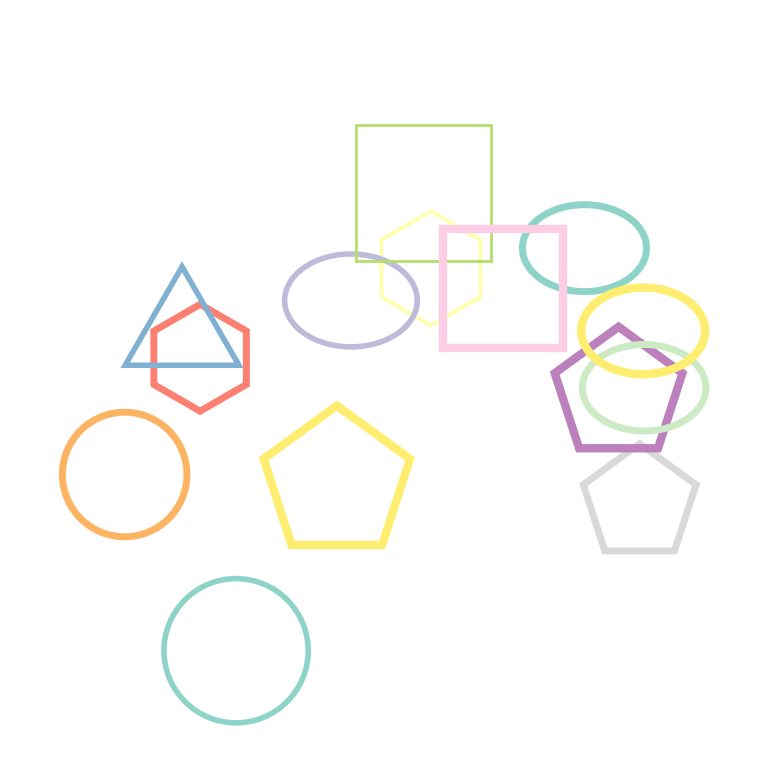[{"shape": "oval", "thickness": 2.5, "radius": 0.4, "center": [0.759, 0.678]}, {"shape": "circle", "thickness": 2, "radius": 0.47, "center": [0.307, 0.155]}, {"shape": "hexagon", "thickness": 1.5, "radius": 0.37, "center": [0.56, 0.652]}, {"shape": "oval", "thickness": 2, "radius": 0.43, "center": [0.456, 0.61]}, {"shape": "hexagon", "thickness": 2.5, "radius": 0.35, "center": [0.26, 0.535]}, {"shape": "triangle", "thickness": 2, "radius": 0.43, "center": [0.236, 0.568]}, {"shape": "circle", "thickness": 2.5, "radius": 0.4, "center": [0.162, 0.384]}, {"shape": "square", "thickness": 1, "radius": 0.44, "center": [0.55, 0.749]}, {"shape": "square", "thickness": 3, "radius": 0.39, "center": [0.653, 0.625]}, {"shape": "pentagon", "thickness": 2.5, "radius": 0.38, "center": [0.831, 0.347]}, {"shape": "pentagon", "thickness": 3, "radius": 0.44, "center": [0.803, 0.488]}, {"shape": "oval", "thickness": 2.5, "radius": 0.4, "center": [0.837, 0.496]}, {"shape": "pentagon", "thickness": 3, "radius": 0.5, "center": [0.437, 0.373]}, {"shape": "oval", "thickness": 3, "radius": 0.4, "center": [0.835, 0.57]}]